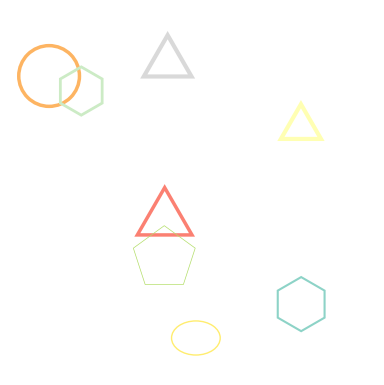[{"shape": "hexagon", "thickness": 1.5, "radius": 0.35, "center": [0.782, 0.21]}, {"shape": "triangle", "thickness": 3, "radius": 0.3, "center": [0.782, 0.669]}, {"shape": "triangle", "thickness": 2.5, "radius": 0.41, "center": [0.428, 0.431]}, {"shape": "circle", "thickness": 2.5, "radius": 0.39, "center": [0.128, 0.803]}, {"shape": "pentagon", "thickness": 0.5, "radius": 0.42, "center": [0.427, 0.329]}, {"shape": "triangle", "thickness": 3, "radius": 0.36, "center": [0.435, 0.837]}, {"shape": "hexagon", "thickness": 2, "radius": 0.31, "center": [0.211, 0.764]}, {"shape": "oval", "thickness": 1, "radius": 0.32, "center": [0.509, 0.122]}]